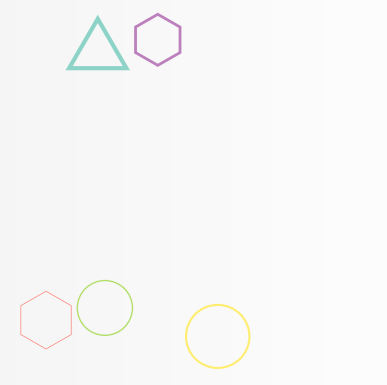[{"shape": "triangle", "thickness": 3, "radius": 0.43, "center": [0.252, 0.866]}, {"shape": "hexagon", "thickness": 0.5, "radius": 0.38, "center": [0.119, 0.169]}, {"shape": "circle", "thickness": 1, "radius": 0.36, "center": [0.271, 0.2]}, {"shape": "hexagon", "thickness": 2, "radius": 0.33, "center": [0.407, 0.897]}, {"shape": "circle", "thickness": 1.5, "radius": 0.41, "center": [0.562, 0.126]}]